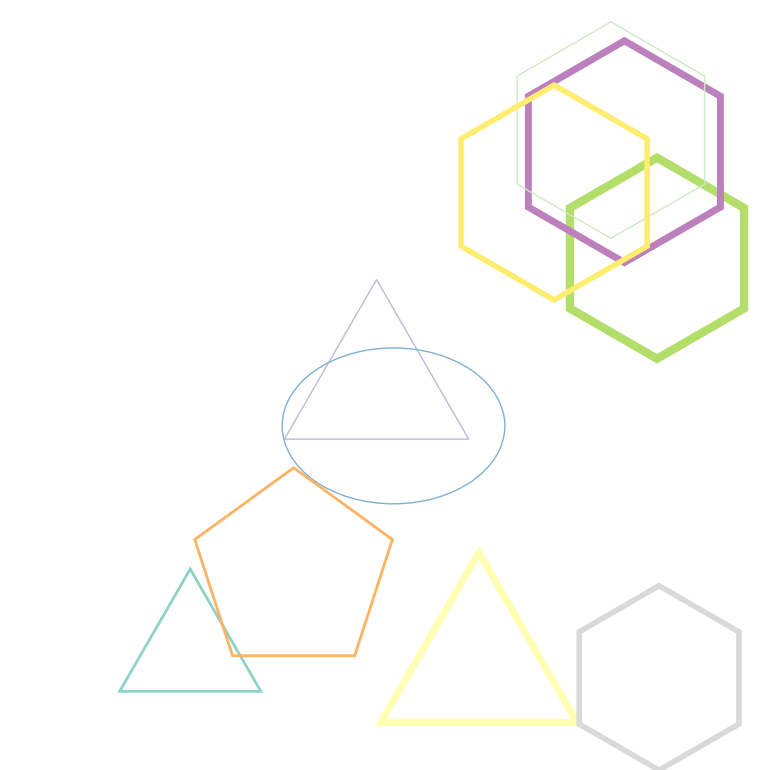[{"shape": "triangle", "thickness": 1, "radius": 0.53, "center": [0.247, 0.155]}, {"shape": "triangle", "thickness": 2.5, "radius": 0.74, "center": [0.622, 0.135]}, {"shape": "triangle", "thickness": 0.5, "radius": 0.69, "center": [0.489, 0.499]}, {"shape": "oval", "thickness": 0.5, "radius": 0.72, "center": [0.511, 0.447]}, {"shape": "pentagon", "thickness": 1, "radius": 0.67, "center": [0.381, 0.258]}, {"shape": "hexagon", "thickness": 3, "radius": 0.65, "center": [0.853, 0.665]}, {"shape": "hexagon", "thickness": 2, "radius": 0.6, "center": [0.856, 0.12]}, {"shape": "hexagon", "thickness": 2.5, "radius": 0.72, "center": [0.811, 0.803]}, {"shape": "hexagon", "thickness": 0.5, "radius": 0.7, "center": [0.793, 0.831]}, {"shape": "hexagon", "thickness": 2, "radius": 0.7, "center": [0.72, 0.75]}]